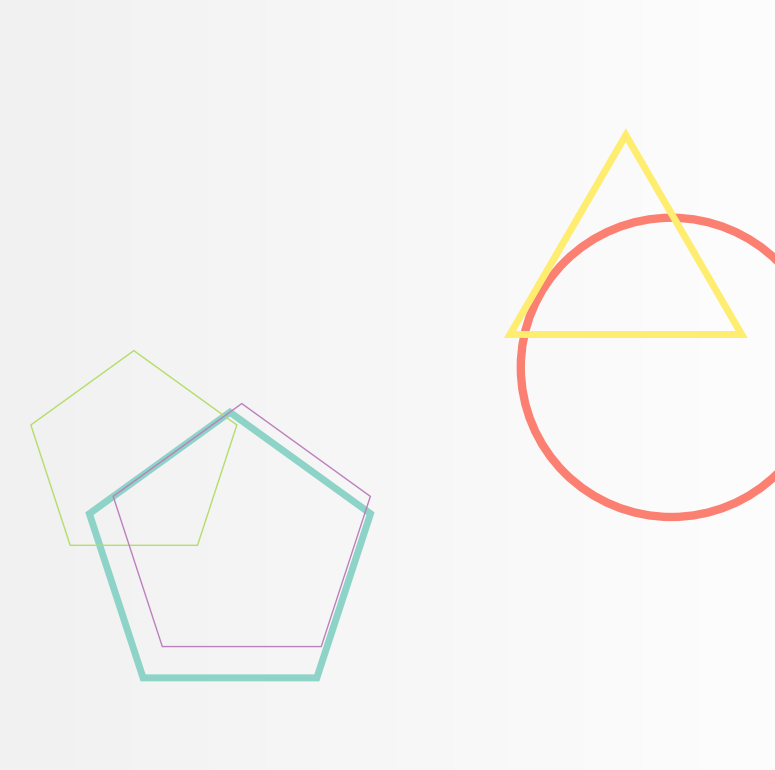[{"shape": "pentagon", "thickness": 2.5, "radius": 0.95, "center": [0.297, 0.274]}, {"shape": "circle", "thickness": 3, "radius": 0.97, "center": [0.866, 0.523]}, {"shape": "pentagon", "thickness": 0.5, "radius": 0.7, "center": [0.173, 0.405]}, {"shape": "pentagon", "thickness": 0.5, "radius": 0.87, "center": [0.312, 0.301]}, {"shape": "triangle", "thickness": 2.5, "radius": 0.86, "center": [0.807, 0.652]}]